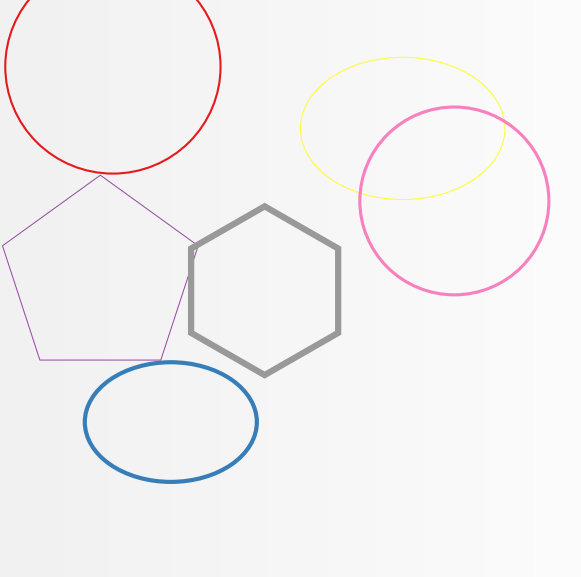[{"shape": "circle", "thickness": 1, "radius": 0.93, "center": [0.194, 0.884]}, {"shape": "oval", "thickness": 2, "radius": 0.74, "center": [0.294, 0.268]}, {"shape": "pentagon", "thickness": 0.5, "radius": 0.88, "center": [0.173, 0.519]}, {"shape": "oval", "thickness": 0.5, "radius": 0.88, "center": [0.693, 0.777]}, {"shape": "circle", "thickness": 1.5, "radius": 0.81, "center": [0.782, 0.651]}, {"shape": "hexagon", "thickness": 3, "radius": 0.73, "center": [0.455, 0.496]}]